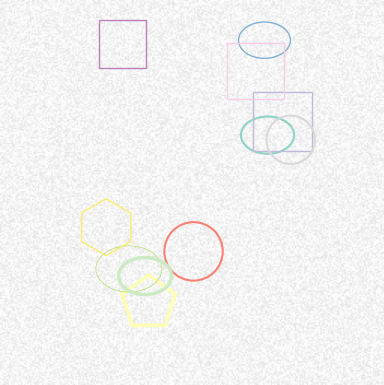[{"shape": "oval", "thickness": 1.5, "radius": 0.35, "center": [0.695, 0.649]}, {"shape": "pentagon", "thickness": 2.5, "radius": 0.36, "center": [0.386, 0.213]}, {"shape": "square", "thickness": 1, "radius": 0.38, "center": [0.733, 0.684]}, {"shape": "circle", "thickness": 1.5, "radius": 0.38, "center": [0.503, 0.347]}, {"shape": "oval", "thickness": 1, "radius": 0.34, "center": [0.687, 0.896]}, {"shape": "oval", "thickness": 0.5, "radius": 0.43, "center": [0.335, 0.301]}, {"shape": "square", "thickness": 1, "radius": 0.37, "center": [0.664, 0.815]}, {"shape": "circle", "thickness": 1.5, "radius": 0.32, "center": [0.755, 0.637]}, {"shape": "square", "thickness": 1, "radius": 0.31, "center": [0.319, 0.886]}, {"shape": "oval", "thickness": 2.5, "radius": 0.34, "center": [0.377, 0.283]}, {"shape": "hexagon", "thickness": 1, "radius": 0.37, "center": [0.276, 0.41]}]